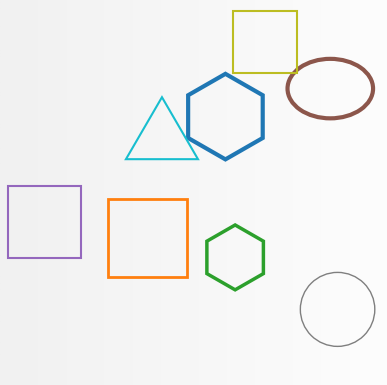[{"shape": "hexagon", "thickness": 3, "radius": 0.56, "center": [0.582, 0.697]}, {"shape": "square", "thickness": 2, "radius": 0.51, "center": [0.38, 0.381]}, {"shape": "hexagon", "thickness": 2.5, "radius": 0.42, "center": [0.607, 0.331]}, {"shape": "square", "thickness": 1.5, "radius": 0.47, "center": [0.115, 0.424]}, {"shape": "oval", "thickness": 3, "radius": 0.55, "center": [0.852, 0.77]}, {"shape": "circle", "thickness": 1, "radius": 0.48, "center": [0.871, 0.196]}, {"shape": "square", "thickness": 1.5, "radius": 0.41, "center": [0.684, 0.891]}, {"shape": "triangle", "thickness": 1.5, "radius": 0.54, "center": [0.418, 0.64]}]